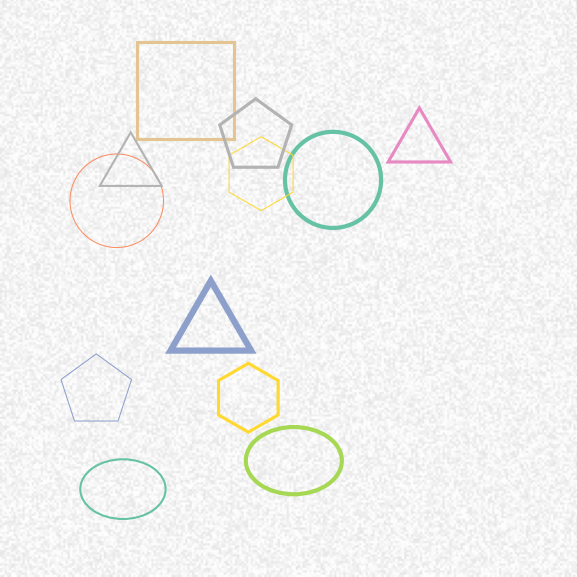[{"shape": "oval", "thickness": 1, "radius": 0.37, "center": [0.213, 0.152]}, {"shape": "circle", "thickness": 2, "radius": 0.42, "center": [0.577, 0.688]}, {"shape": "circle", "thickness": 0.5, "radius": 0.4, "center": [0.202, 0.651]}, {"shape": "pentagon", "thickness": 0.5, "radius": 0.32, "center": [0.167, 0.322]}, {"shape": "triangle", "thickness": 3, "radius": 0.4, "center": [0.365, 0.432]}, {"shape": "triangle", "thickness": 1.5, "radius": 0.31, "center": [0.726, 0.75]}, {"shape": "oval", "thickness": 2, "radius": 0.42, "center": [0.509, 0.201]}, {"shape": "hexagon", "thickness": 0.5, "radius": 0.32, "center": [0.452, 0.698]}, {"shape": "hexagon", "thickness": 1.5, "radius": 0.3, "center": [0.43, 0.31]}, {"shape": "square", "thickness": 1.5, "radius": 0.42, "center": [0.322, 0.843]}, {"shape": "pentagon", "thickness": 1.5, "radius": 0.33, "center": [0.443, 0.763]}, {"shape": "triangle", "thickness": 1, "radius": 0.31, "center": [0.226, 0.708]}]